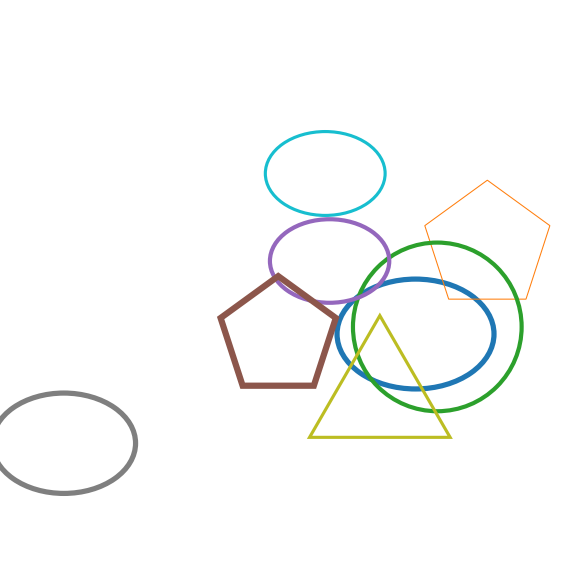[{"shape": "oval", "thickness": 2.5, "radius": 0.68, "center": [0.72, 0.421]}, {"shape": "pentagon", "thickness": 0.5, "radius": 0.57, "center": [0.844, 0.573]}, {"shape": "circle", "thickness": 2, "radius": 0.73, "center": [0.757, 0.433]}, {"shape": "oval", "thickness": 2, "radius": 0.52, "center": [0.571, 0.547]}, {"shape": "pentagon", "thickness": 3, "radius": 0.52, "center": [0.482, 0.416]}, {"shape": "oval", "thickness": 2.5, "radius": 0.62, "center": [0.111, 0.232]}, {"shape": "triangle", "thickness": 1.5, "radius": 0.7, "center": [0.658, 0.312]}, {"shape": "oval", "thickness": 1.5, "radius": 0.52, "center": [0.563, 0.699]}]